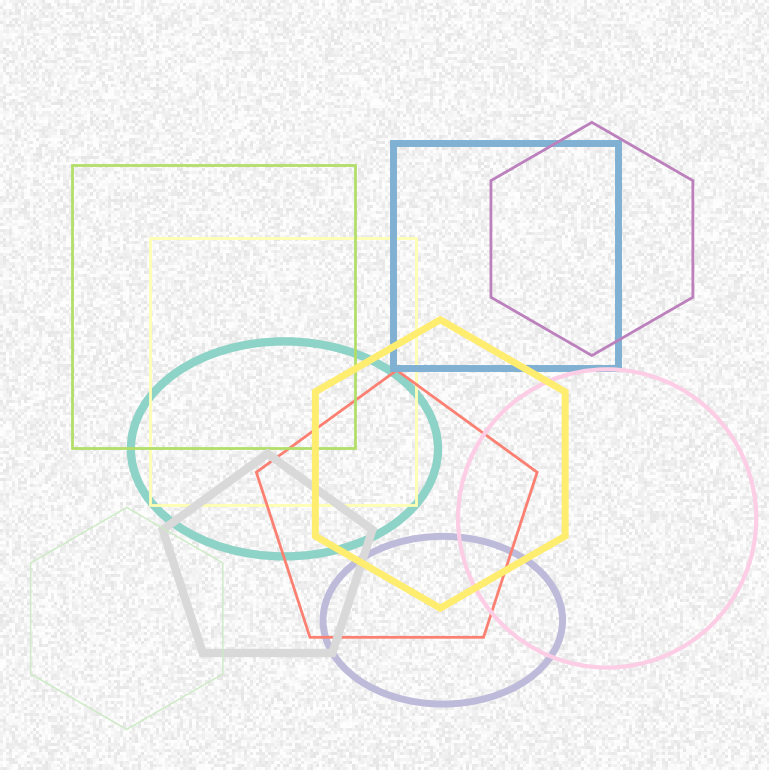[{"shape": "oval", "thickness": 3, "radius": 1.0, "center": [0.369, 0.417]}, {"shape": "square", "thickness": 1, "radius": 0.87, "center": [0.368, 0.518]}, {"shape": "oval", "thickness": 2.5, "radius": 0.78, "center": [0.575, 0.195]}, {"shape": "pentagon", "thickness": 1, "radius": 0.96, "center": [0.515, 0.327]}, {"shape": "square", "thickness": 2.5, "radius": 0.73, "center": [0.656, 0.669]}, {"shape": "square", "thickness": 1, "radius": 0.92, "center": [0.277, 0.602]}, {"shape": "circle", "thickness": 1.5, "radius": 0.97, "center": [0.788, 0.327]}, {"shape": "pentagon", "thickness": 3, "radius": 0.72, "center": [0.347, 0.268]}, {"shape": "hexagon", "thickness": 1, "radius": 0.76, "center": [0.769, 0.69]}, {"shape": "hexagon", "thickness": 0.5, "radius": 0.72, "center": [0.165, 0.197]}, {"shape": "hexagon", "thickness": 2.5, "radius": 0.94, "center": [0.572, 0.397]}]